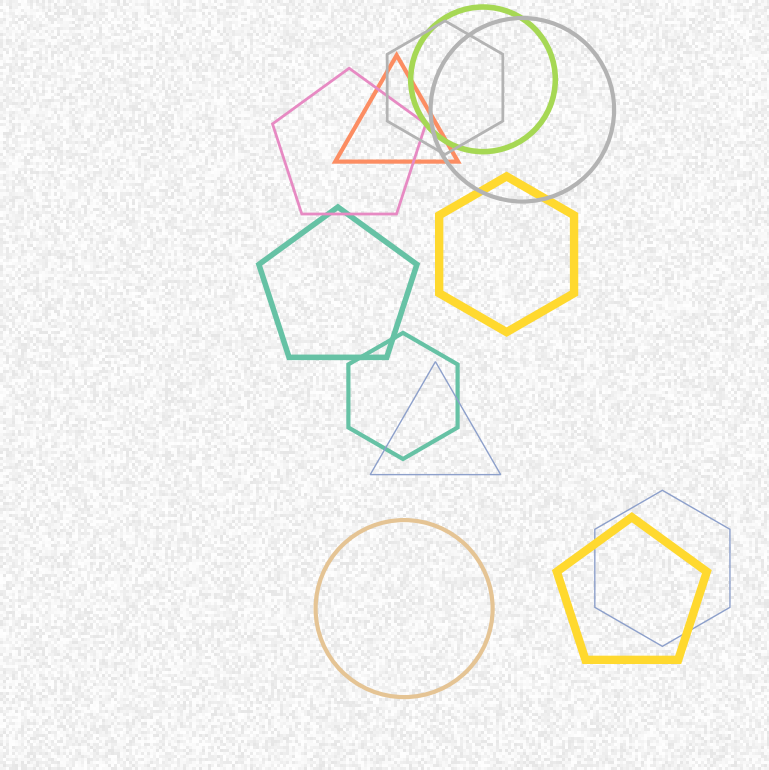[{"shape": "pentagon", "thickness": 2, "radius": 0.54, "center": [0.439, 0.623]}, {"shape": "hexagon", "thickness": 1.5, "radius": 0.41, "center": [0.523, 0.486]}, {"shape": "triangle", "thickness": 1.5, "radius": 0.46, "center": [0.515, 0.836]}, {"shape": "triangle", "thickness": 0.5, "radius": 0.49, "center": [0.566, 0.433]}, {"shape": "hexagon", "thickness": 0.5, "radius": 0.51, "center": [0.86, 0.262]}, {"shape": "pentagon", "thickness": 1, "radius": 0.52, "center": [0.453, 0.807]}, {"shape": "circle", "thickness": 2, "radius": 0.47, "center": [0.627, 0.897]}, {"shape": "pentagon", "thickness": 3, "radius": 0.51, "center": [0.821, 0.226]}, {"shape": "hexagon", "thickness": 3, "radius": 0.51, "center": [0.658, 0.67]}, {"shape": "circle", "thickness": 1.5, "radius": 0.57, "center": [0.525, 0.21]}, {"shape": "hexagon", "thickness": 1, "radius": 0.43, "center": [0.578, 0.886]}, {"shape": "circle", "thickness": 1.5, "radius": 0.6, "center": [0.678, 0.857]}]